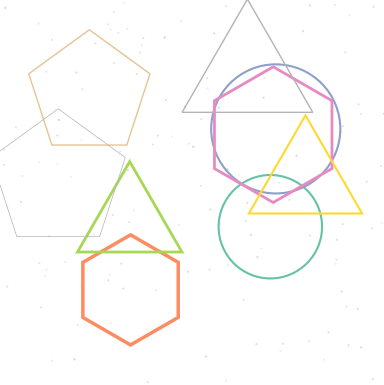[{"shape": "circle", "thickness": 1.5, "radius": 0.67, "center": [0.702, 0.411]}, {"shape": "hexagon", "thickness": 2.5, "radius": 0.72, "center": [0.339, 0.247]}, {"shape": "circle", "thickness": 1.5, "radius": 0.84, "center": [0.716, 0.665]}, {"shape": "hexagon", "thickness": 2, "radius": 0.88, "center": [0.71, 0.65]}, {"shape": "triangle", "thickness": 2, "radius": 0.78, "center": [0.337, 0.424]}, {"shape": "triangle", "thickness": 1.5, "radius": 0.85, "center": [0.793, 0.53]}, {"shape": "pentagon", "thickness": 1, "radius": 0.83, "center": [0.232, 0.757]}, {"shape": "pentagon", "thickness": 0.5, "radius": 0.92, "center": [0.151, 0.534]}, {"shape": "triangle", "thickness": 1, "radius": 0.98, "center": [0.643, 0.806]}]